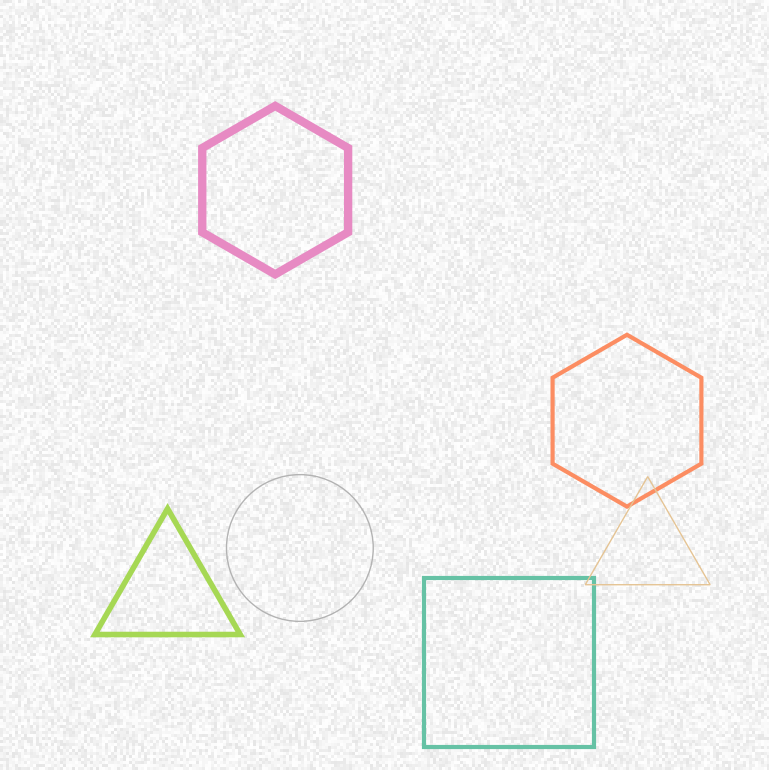[{"shape": "square", "thickness": 1.5, "radius": 0.55, "center": [0.661, 0.14]}, {"shape": "hexagon", "thickness": 1.5, "radius": 0.56, "center": [0.814, 0.454]}, {"shape": "hexagon", "thickness": 3, "radius": 0.55, "center": [0.357, 0.753]}, {"shape": "triangle", "thickness": 2, "radius": 0.54, "center": [0.218, 0.23]}, {"shape": "triangle", "thickness": 0.5, "radius": 0.47, "center": [0.841, 0.287]}, {"shape": "circle", "thickness": 0.5, "radius": 0.48, "center": [0.389, 0.288]}]